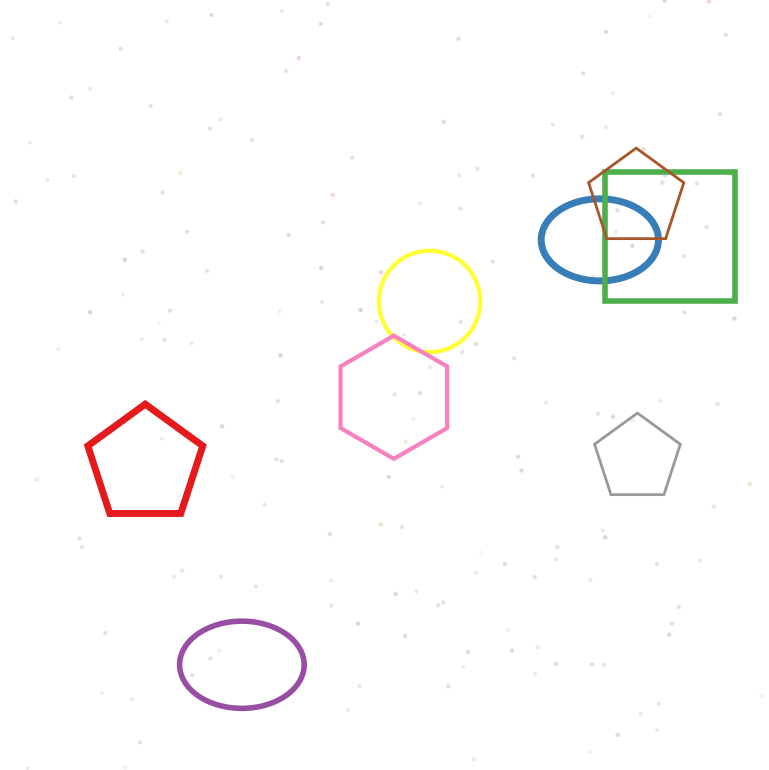[{"shape": "pentagon", "thickness": 2.5, "radius": 0.39, "center": [0.189, 0.397]}, {"shape": "oval", "thickness": 2.5, "radius": 0.38, "center": [0.779, 0.688]}, {"shape": "square", "thickness": 2, "radius": 0.42, "center": [0.87, 0.693]}, {"shape": "oval", "thickness": 2, "radius": 0.4, "center": [0.314, 0.137]}, {"shape": "circle", "thickness": 1.5, "radius": 0.33, "center": [0.558, 0.609]}, {"shape": "pentagon", "thickness": 1, "radius": 0.33, "center": [0.826, 0.743]}, {"shape": "hexagon", "thickness": 1.5, "radius": 0.4, "center": [0.512, 0.484]}, {"shape": "pentagon", "thickness": 1, "radius": 0.29, "center": [0.828, 0.405]}]